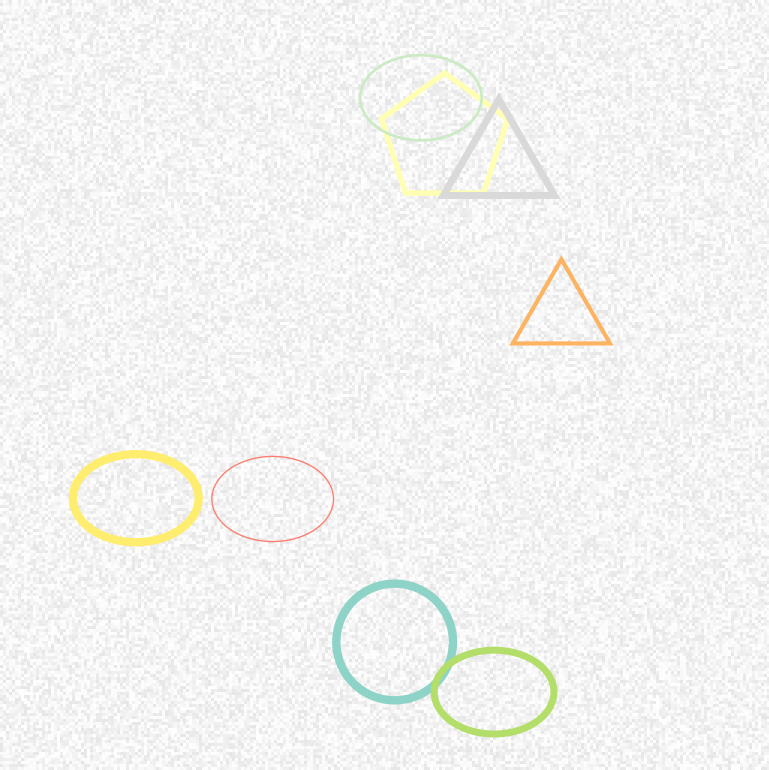[{"shape": "circle", "thickness": 3, "radius": 0.38, "center": [0.513, 0.166]}, {"shape": "pentagon", "thickness": 2, "radius": 0.43, "center": [0.577, 0.819]}, {"shape": "oval", "thickness": 0.5, "radius": 0.39, "center": [0.354, 0.352]}, {"shape": "triangle", "thickness": 1.5, "radius": 0.36, "center": [0.729, 0.59]}, {"shape": "oval", "thickness": 2.5, "radius": 0.39, "center": [0.642, 0.101]}, {"shape": "triangle", "thickness": 2.5, "radius": 0.42, "center": [0.648, 0.788]}, {"shape": "oval", "thickness": 1, "radius": 0.39, "center": [0.547, 0.873]}, {"shape": "oval", "thickness": 3, "radius": 0.41, "center": [0.176, 0.353]}]